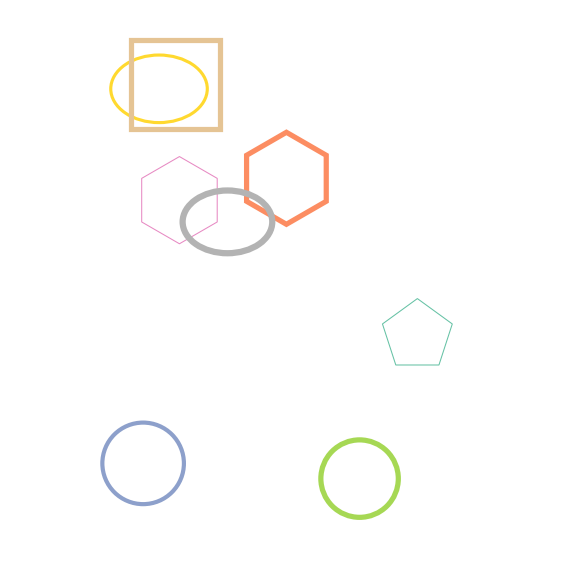[{"shape": "pentagon", "thickness": 0.5, "radius": 0.32, "center": [0.723, 0.419]}, {"shape": "hexagon", "thickness": 2.5, "radius": 0.4, "center": [0.496, 0.69]}, {"shape": "circle", "thickness": 2, "radius": 0.35, "center": [0.248, 0.197]}, {"shape": "hexagon", "thickness": 0.5, "radius": 0.38, "center": [0.311, 0.653]}, {"shape": "circle", "thickness": 2.5, "radius": 0.34, "center": [0.623, 0.17]}, {"shape": "oval", "thickness": 1.5, "radius": 0.42, "center": [0.275, 0.845]}, {"shape": "square", "thickness": 2.5, "radius": 0.38, "center": [0.304, 0.853]}, {"shape": "oval", "thickness": 3, "radius": 0.39, "center": [0.394, 0.615]}]